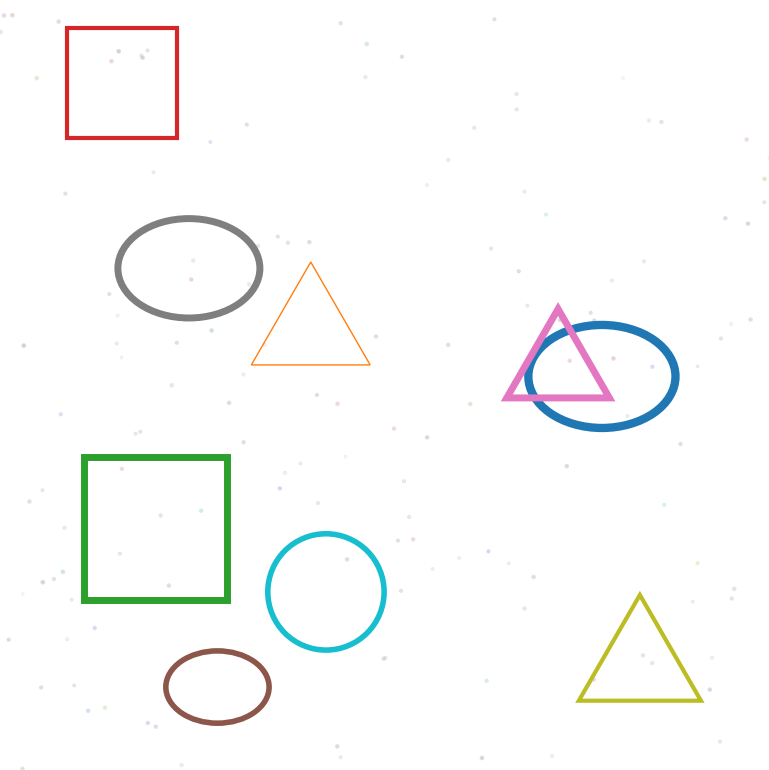[{"shape": "oval", "thickness": 3, "radius": 0.48, "center": [0.782, 0.511]}, {"shape": "triangle", "thickness": 0.5, "radius": 0.45, "center": [0.404, 0.571]}, {"shape": "square", "thickness": 2.5, "radius": 0.46, "center": [0.202, 0.314]}, {"shape": "square", "thickness": 1.5, "radius": 0.36, "center": [0.159, 0.892]}, {"shape": "oval", "thickness": 2, "radius": 0.34, "center": [0.282, 0.108]}, {"shape": "triangle", "thickness": 2.5, "radius": 0.38, "center": [0.725, 0.522]}, {"shape": "oval", "thickness": 2.5, "radius": 0.46, "center": [0.245, 0.652]}, {"shape": "triangle", "thickness": 1.5, "radius": 0.46, "center": [0.831, 0.136]}, {"shape": "circle", "thickness": 2, "radius": 0.38, "center": [0.423, 0.231]}]